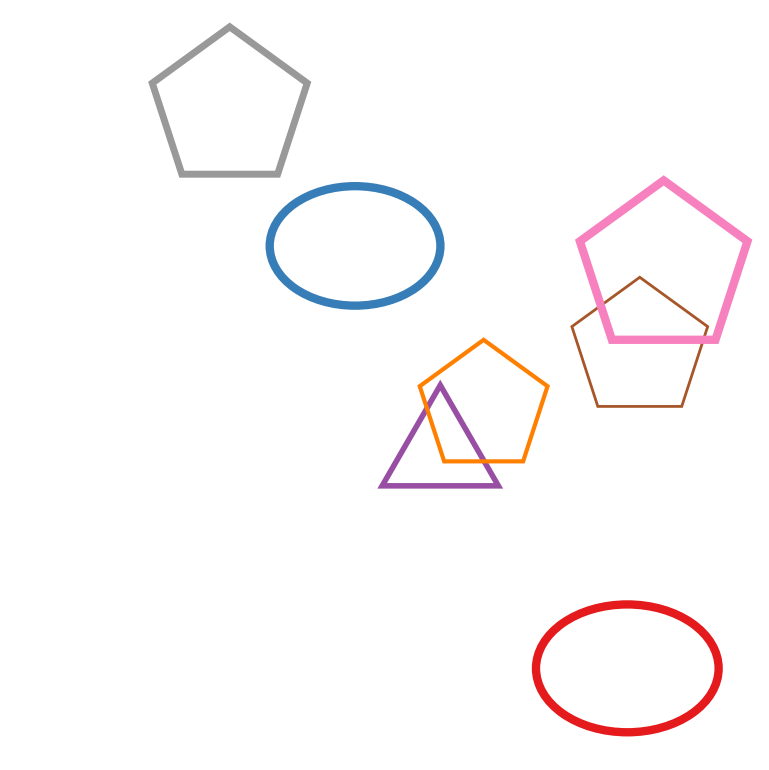[{"shape": "oval", "thickness": 3, "radius": 0.59, "center": [0.815, 0.132]}, {"shape": "oval", "thickness": 3, "radius": 0.55, "center": [0.461, 0.681]}, {"shape": "triangle", "thickness": 2, "radius": 0.44, "center": [0.572, 0.413]}, {"shape": "pentagon", "thickness": 1.5, "radius": 0.44, "center": [0.628, 0.471]}, {"shape": "pentagon", "thickness": 1, "radius": 0.46, "center": [0.831, 0.547]}, {"shape": "pentagon", "thickness": 3, "radius": 0.57, "center": [0.862, 0.651]}, {"shape": "pentagon", "thickness": 2.5, "radius": 0.53, "center": [0.298, 0.859]}]